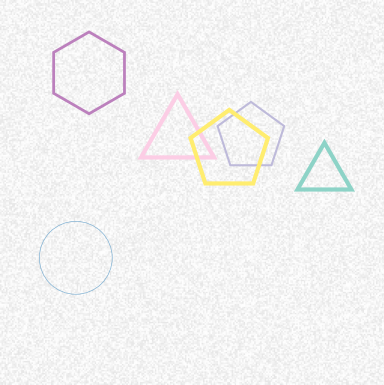[{"shape": "triangle", "thickness": 3, "radius": 0.4, "center": [0.843, 0.548]}, {"shape": "pentagon", "thickness": 1.5, "radius": 0.45, "center": [0.652, 0.644]}, {"shape": "circle", "thickness": 0.5, "radius": 0.47, "center": [0.197, 0.33]}, {"shape": "triangle", "thickness": 3, "radius": 0.55, "center": [0.461, 0.646]}, {"shape": "hexagon", "thickness": 2, "radius": 0.53, "center": [0.231, 0.811]}, {"shape": "pentagon", "thickness": 3, "radius": 0.53, "center": [0.595, 0.609]}]